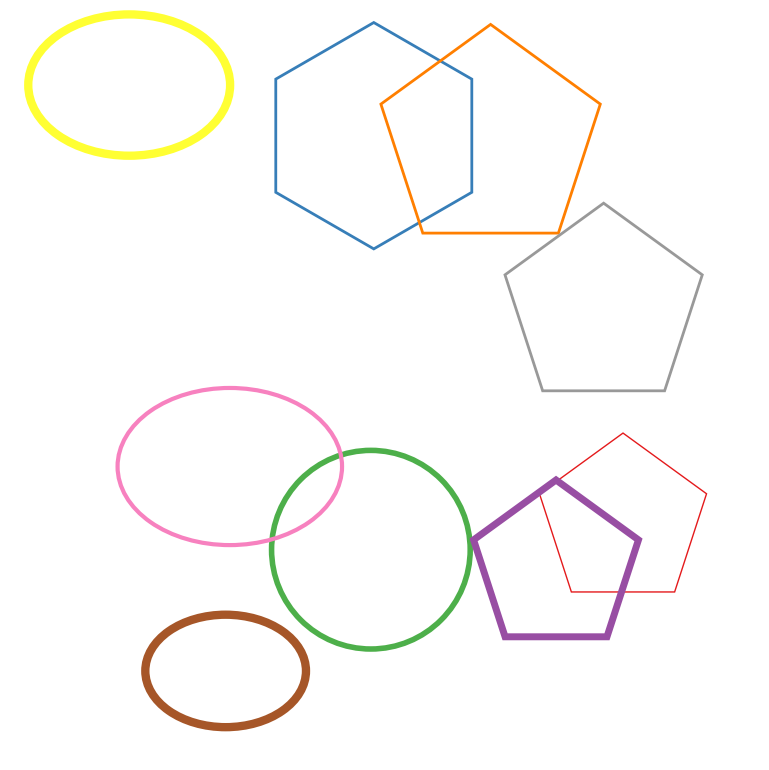[{"shape": "pentagon", "thickness": 0.5, "radius": 0.57, "center": [0.809, 0.324]}, {"shape": "hexagon", "thickness": 1, "radius": 0.73, "center": [0.485, 0.824]}, {"shape": "circle", "thickness": 2, "radius": 0.64, "center": [0.482, 0.286]}, {"shape": "pentagon", "thickness": 2.5, "radius": 0.56, "center": [0.722, 0.264]}, {"shape": "pentagon", "thickness": 1, "radius": 0.75, "center": [0.637, 0.818]}, {"shape": "oval", "thickness": 3, "radius": 0.66, "center": [0.168, 0.89]}, {"shape": "oval", "thickness": 3, "radius": 0.52, "center": [0.293, 0.129]}, {"shape": "oval", "thickness": 1.5, "radius": 0.73, "center": [0.298, 0.394]}, {"shape": "pentagon", "thickness": 1, "radius": 0.67, "center": [0.784, 0.601]}]